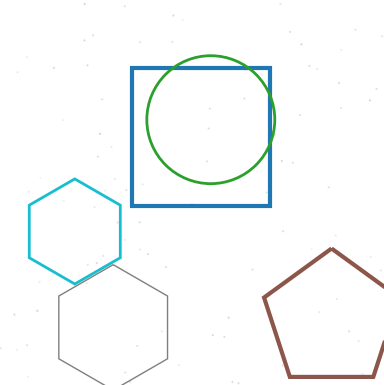[{"shape": "square", "thickness": 3, "radius": 0.89, "center": [0.521, 0.644]}, {"shape": "circle", "thickness": 2, "radius": 0.83, "center": [0.548, 0.689]}, {"shape": "pentagon", "thickness": 3, "radius": 0.92, "center": [0.861, 0.17]}, {"shape": "hexagon", "thickness": 1, "radius": 0.82, "center": [0.294, 0.15]}, {"shape": "hexagon", "thickness": 2, "radius": 0.68, "center": [0.194, 0.399]}]